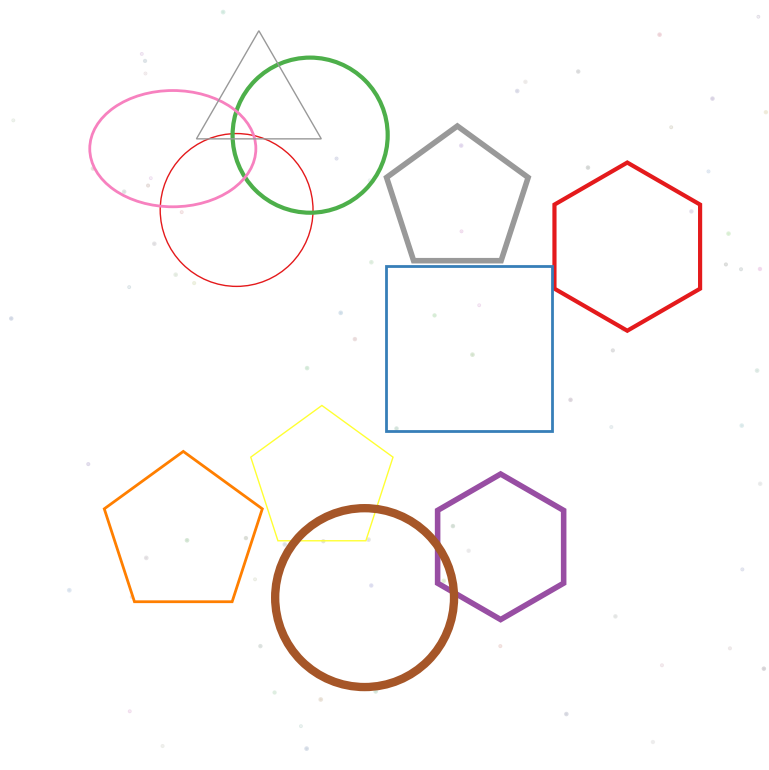[{"shape": "circle", "thickness": 0.5, "radius": 0.5, "center": [0.307, 0.727]}, {"shape": "hexagon", "thickness": 1.5, "radius": 0.55, "center": [0.815, 0.68]}, {"shape": "square", "thickness": 1, "radius": 0.54, "center": [0.609, 0.547]}, {"shape": "circle", "thickness": 1.5, "radius": 0.5, "center": [0.403, 0.824]}, {"shape": "hexagon", "thickness": 2, "radius": 0.47, "center": [0.65, 0.29]}, {"shape": "pentagon", "thickness": 1, "radius": 0.54, "center": [0.238, 0.306]}, {"shape": "pentagon", "thickness": 0.5, "radius": 0.49, "center": [0.418, 0.376]}, {"shape": "circle", "thickness": 3, "radius": 0.58, "center": [0.474, 0.224]}, {"shape": "oval", "thickness": 1, "radius": 0.54, "center": [0.224, 0.807]}, {"shape": "pentagon", "thickness": 2, "radius": 0.48, "center": [0.594, 0.74]}, {"shape": "triangle", "thickness": 0.5, "radius": 0.47, "center": [0.336, 0.866]}]